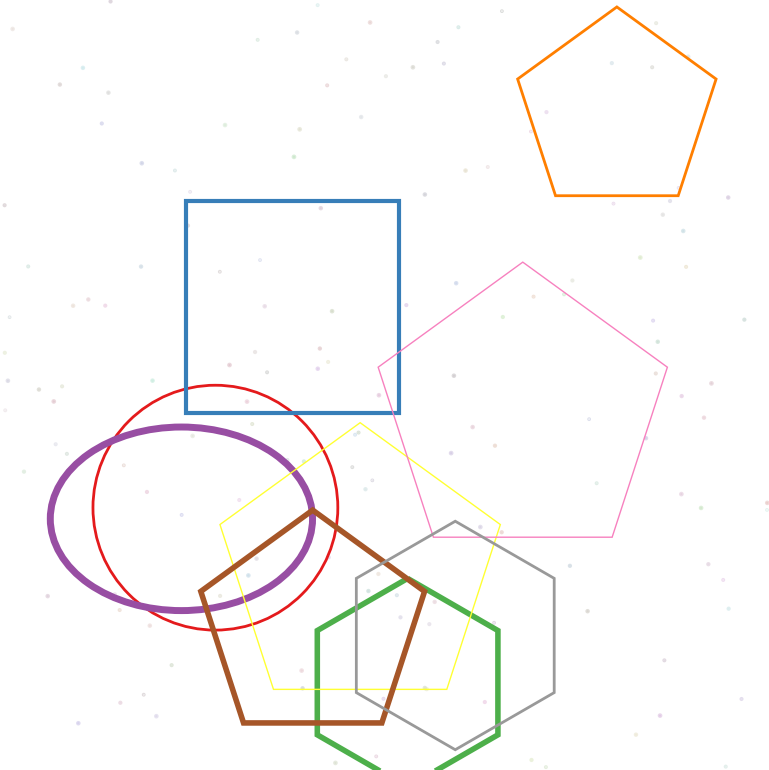[{"shape": "circle", "thickness": 1, "radius": 0.79, "center": [0.28, 0.341]}, {"shape": "square", "thickness": 1.5, "radius": 0.69, "center": [0.38, 0.601]}, {"shape": "hexagon", "thickness": 2, "radius": 0.68, "center": [0.529, 0.113]}, {"shape": "oval", "thickness": 2.5, "radius": 0.85, "center": [0.236, 0.326]}, {"shape": "pentagon", "thickness": 1, "radius": 0.68, "center": [0.801, 0.855]}, {"shape": "pentagon", "thickness": 0.5, "radius": 0.96, "center": [0.468, 0.26]}, {"shape": "pentagon", "thickness": 2, "radius": 0.76, "center": [0.406, 0.185]}, {"shape": "pentagon", "thickness": 0.5, "radius": 0.99, "center": [0.679, 0.462]}, {"shape": "hexagon", "thickness": 1, "radius": 0.74, "center": [0.591, 0.175]}]